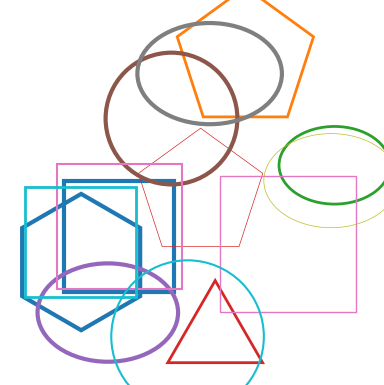[{"shape": "square", "thickness": 3, "radius": 0.72, "center": [0.309, 0.385]}, {"shape": "hexagon", "thickness": 3, "radius": 0.88, "center": [0.211, 0.319]}, {"shape": "pentagon", "thickness": 2, "radius": 0.93, "center": [0.637, 0.847]}, {"shape": "oval", "thickness": 2, "radius": 0.72, "center": [0.869, 0.571]}, {"shape": "pentagon", "thickness": 0.5, "radius": 0.85, "center": [0.521, 0.497]}, {"shape": "triangle", "thickness": 2, "radius": 0.71, "center": [0.559, 0.129]}, {"shape": "oval", "thickness": 3, "radius": 0.91, "center": [0.28, 0.188]}, {"shape": "circle", "thickness": 3, "radius": 0.86, "center": [0.445, 0.692]}, {"shape": "square", "thickness": 1.5, "radius": 0.81, "center": [0.31, 0.412]}, {"shape": "square", "thickness": 1, "radius": 0.88, "center": [0.747, 0.366]}, {"shape": "oval", "thickness": 3, "radius": 0.94, "center": [0.545, 0.809]}, {"shape": "oval", "thickness": 0.5, "radius": 0.87, "center": [0.86, 0.531]}, {"shape": "square", "thickness": 2, "radius": 0.72, "center": [0.209, 0.371]}, {"shape": "circle", "thickness": 1.5, "radius": 0.99, "center": [0.487, 0.126]}]